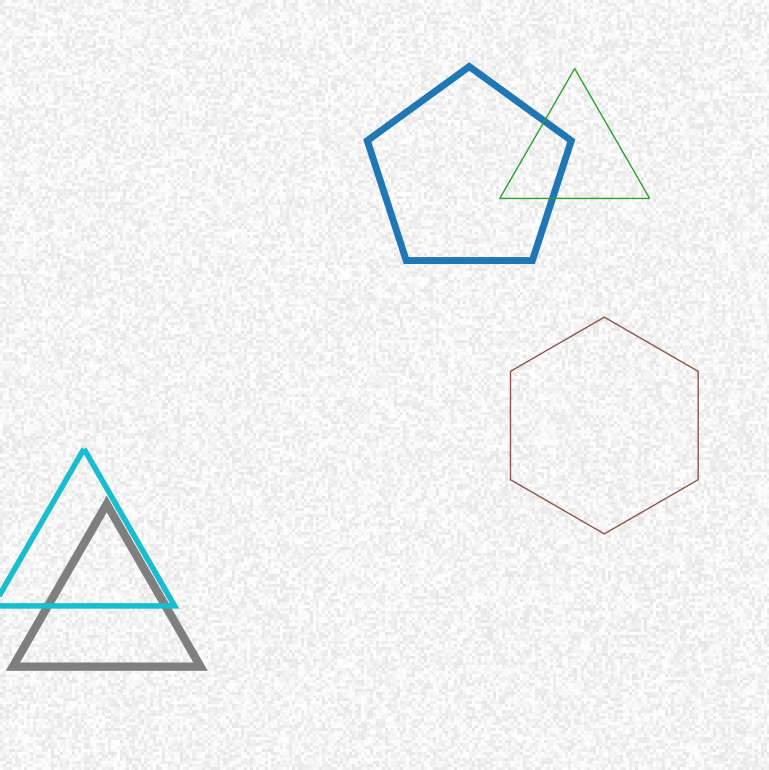[{"shape": "pentagon", "thickness": 2.5, "radius": 0.7, "center": [0.609, 0.774]}, {"shape": "triangle", "thickness": 0.5, "radius": 0.56, "center": [0.746, 0.798]}, {"shape": "hexagon", "thickness": 0.5, "radius": 0.7, "center": [0.785, 0.447]}, {"shape": "triangle", "thickness": 3, "radius": 0.7, "center": [0.139, 0.205]}, {"shape": "triangle", "thickness": 2, "radius": 0.68, "center": [0.109, 0.281]}]